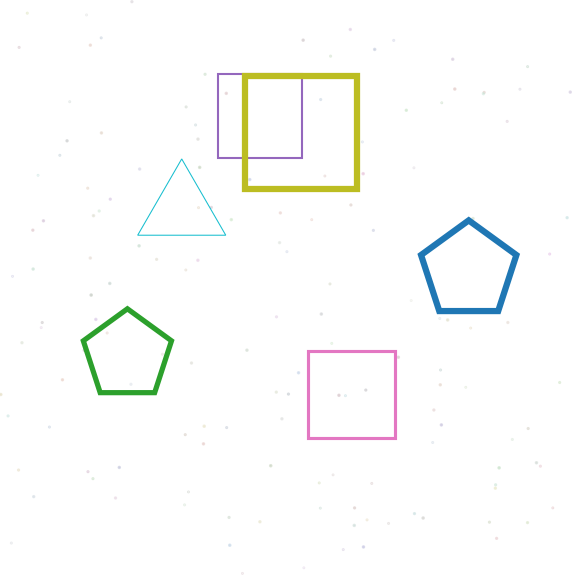[{"shape": "pentagon", "thickness": 3, "radius": 0.43, "center": [0.812, 0.531]}, {"shape": "pentagon", "thickness": 2.5, "radius": 0.4, "center": [0.221, 0.384]}, {"shape": "square", "thickness": 1, "radius": 0.36, "center": [0.451, 0.798]}, {"shape": "square", "thickness": 1.5, "radius": 0.38, "center": [0.608, 0.316]}, {"shape": "square", "thickness": 3, "radius": 0.49, "center": [0.522, 0.77]}, {"shape": "triangle", "thickness": 0.5, "radius": 0.44, "center": [0.315, 0.636]}]